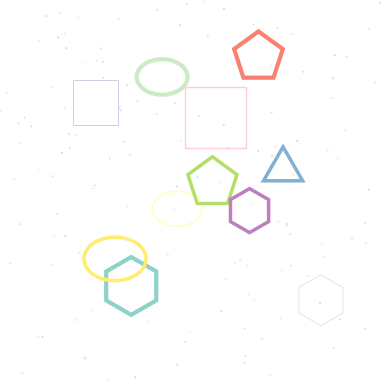[{"shape": "hexagon", "thickness": 3, "radius": 0.38, "center": [0.341, 0.257]}, {"shape": "oval", "thickness": 1, "radius": 0.32, "center": [0.46, 0.458]}, {"shape": "square", "thickness": 0.5, "radius": 0.29, "center": [0.248, 0.734]}, {"shape": "pentagon", "thickness": 3, "radius": 0.33, "center": [0.671, 0.852]}, {"shape": "triangle", "thickness": 2.5, "radius": 0.29, "center": [0.735, 0.56]}, {"shape": "pentagon", "thickness": 2.5, "radius": 0.34, "center": [0.552, 0.526]}, {"shape": "square", "thickness": 1, "radius": 0.4, "center": [0.56, 0.696]}, {"shape": "hexagon", "thickness": 0.5, "radius": 0.33, "center": [0.834, 0.22]}, {"shape": "hexagon", "thickness": 2.5, "radius": 0.29, "center": [0.648, 0.453]}, {"shape": "oval", "thickness": 3, "radius": 0.33, "center": [0.421, 0.8]}, {"shape": "oval", "thickness": 2.5, "radius": 0.4, "center": [0.299, 0.328]}]